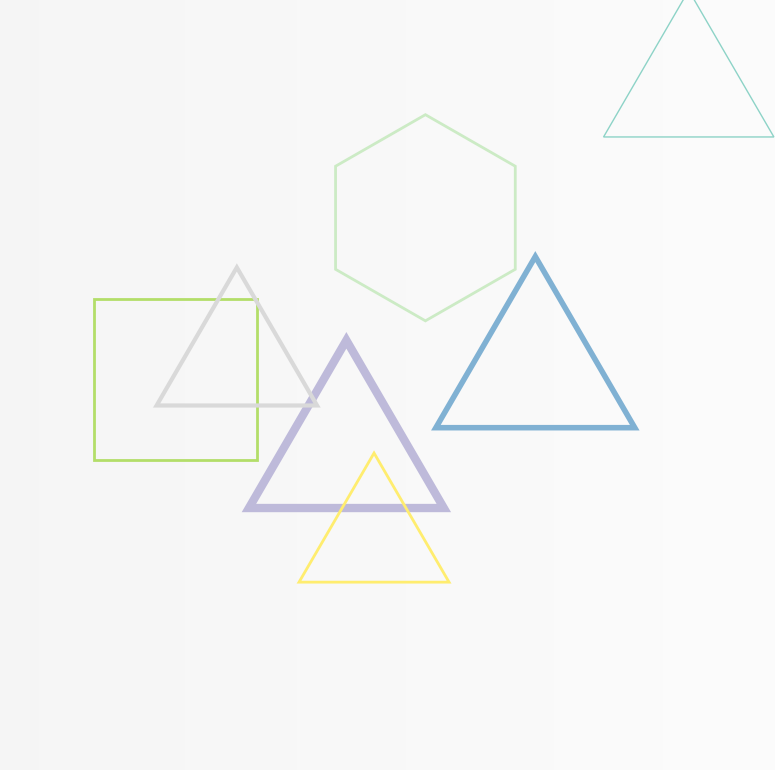[{"shape": "triangle", "thickness": 0.5, "radius": 0.63, "center": [0.889, 0.886]}, {"shape": "triangle", "thickness": 3, "radius": 0.73, "center": [0.447, 0.413]}, {"shape": "triangle", "thickness": 2, "radius": 0.74, "center": [0.691, 0.519]}, {"shape": "square", "thickness": 1, "radius": 0.52, "center": [0.227, 0.507]}, {"shape": "triangle", "thickness": 1.5, "radius": 0.6, "center": [0.306, 0.533]}, {"shape": "hexagon", "thickness": 1, "radius": 0.67, "center": [0.549, 0.717]}, {"shape": "triangle", "thickness": 1, "radius": 0.56, "center": [0.483, 0.3]}]